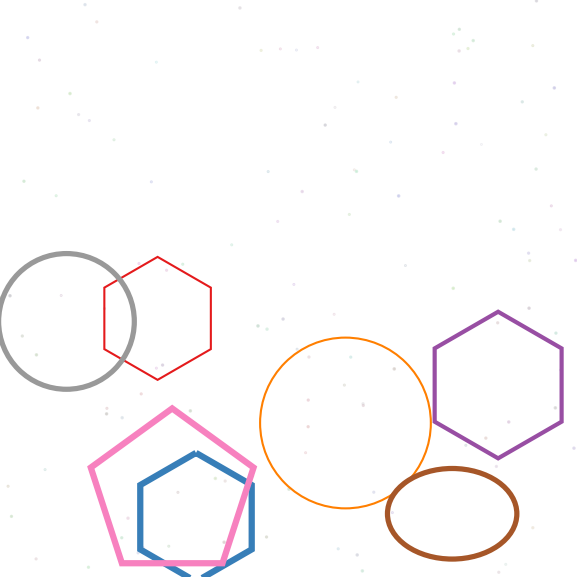[{"shape": "hexagon", "thickness": 1, "radius": 0.53, "center": [0.273, 0.448]}, {"shape": "hexagon", "thickness": 3, "radius": 0.56, "center": [0.339, 0.104]}, {"shape": "hexagon", "thickness": 2, "radius": 0.63, "center": [0.863, 0.332]}, {"shape": "circle", "thickness": 1, "radius": 0.74, "center": [0.598, 0.267]}, {"shape": "oval", "thickness": 2.5, "radius": 0.56, "center": [0.783, 0.109]}, {"shape": "pentagon", "thickness": 3, "radius": 0.74, "center": [0.298, 0.144]}, {"shape": "circle", "thickness": 2.5, "radius": 0.59, "center": [0.115, 0.443]}]